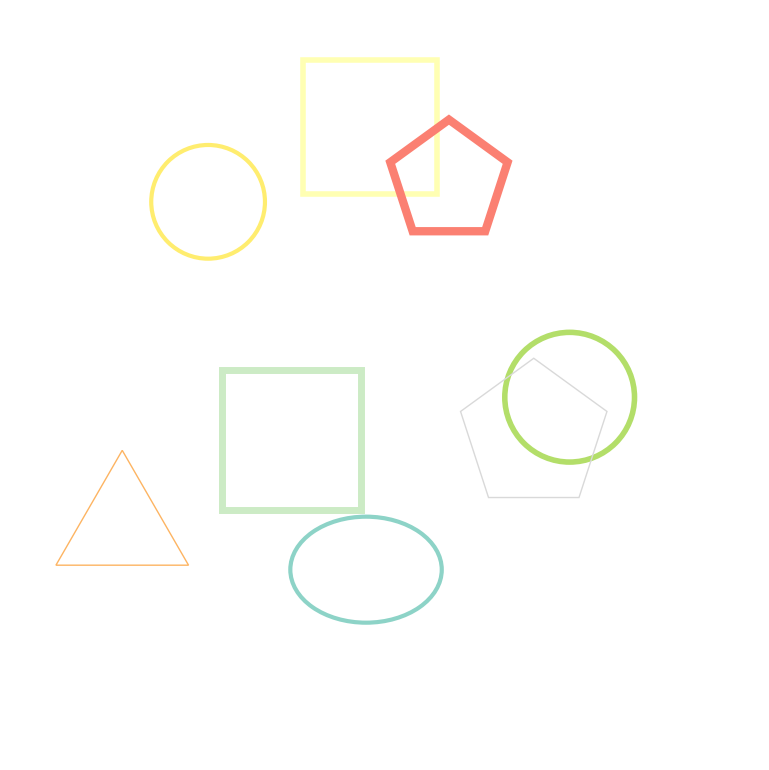[{"shape": "oval", "thickness": 1.5, "radius": 0.49, "center": [0.475, 0.26]}, {"shape": "square", "thickness": 2, "radius": 0.44, "center": [0.481, 0.835]}, {"shape": "pentagon", "thickness": 3, "radius": 0.4, "center": [0.583, 0.765]}, {"shape": "triangle", "thickness": 0.5, "radius": 0.5, "center": [0.159, 0.316]}, {"shape": "circle", "thickness": 2, "radius": 0.42, "center": [0.74, 0.484]}, {"shape": "pentagon", "thickness": 0.5, "radius": 0.5, "center": [0.693, 0.435]}, {"shape": "square", "thickness": 2.5, "radius": 0.45, "center": [0.378, 0.428]}, {"shape": "circle", "thickness": 1.5, "radius": 0.37, "center": [0.27, 0.738]}]